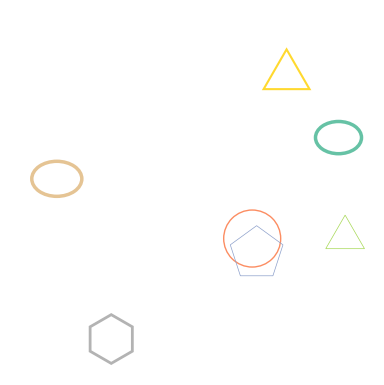[{"shape": "oval", "thickness": 2.5, "radius": 0.3, "center": [0.879, 0.643]}, {"shape": "circle", "thickness": 1, "radius": 0.37, "center": [0.655, 0.38]}, {"shape": "pentagon", "thickness": 0.5, "radius": 0.36, "center": [0.667, 0.342]}, {"shape": "triangle", "thickness": 0.5, "radius": 0.29, "center": [0.896, 0.383]}, {"shape": "triangle", "thickness": 1.5, "radius": 0.34, "center": [0.744, 0.803]}, {"shape": "oval", "thickness": 2.5, "radius": 0.33, "center": [0.148, 0.536]}, {"shape": "hexagon", "thickness": 2, "radius": 0.32, "center": [0.289, 0.119]}]